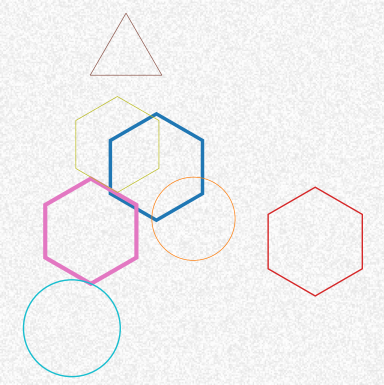[{"shape": "hexagon", "thickness": 2.5, "radius": 0.69, "center": [0.406, 0.566]}, {"shape": "circle", "thickness": 0.5, "radius": 0.54, "center": [0.503, 0.432]}, {"shape": "hexagon", "thickness": 1, "radius": 0.71, "center": [0.819, 0.373]}, {"shape": "triangle", "thickness": 0.5, "radius": 0.54, "center": [0.327, 0.858]}, {"shape": "hexagon", "thickness": 3, "radius": 0.68, "center": [0.236, 0.399]}, {"shape": "hexagon", "thickness": 0.5, "radius": 0.62, "center": [0.305, 0.625]}, {"shape": "circle", "thickness": 1, "radius": 0.63, "center": [0.187, 0.147]}]